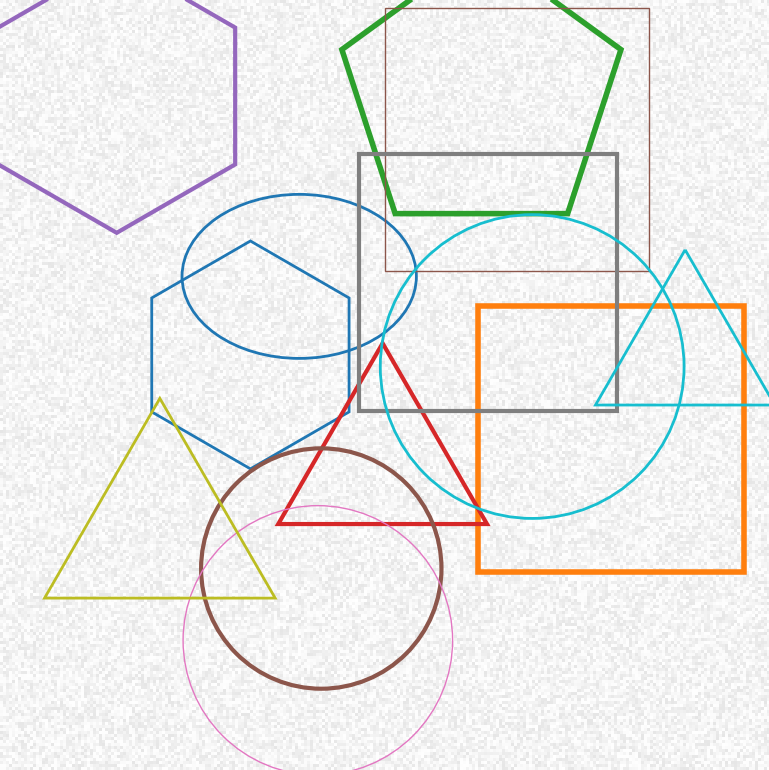[{"shape": "oval", "thickness": 1, "radius": 0.76, "center": [0.389, 0.641]}, {"shape": "hexagon", "thickness": 1, "radius": 0.74, "center": [0.325, 0.539]}, {"shape": "square", "thickness": 2, "radius": 0.86, "center": [0.793, 0.43]}, {"shape": "pentagon", "thickness": 2, "radius": 0.95, "center": [0.625, 0.877]}, {"shape": "triangle", "thickness": 1.5, "radius": 0.78, "center": [0.497, 0.398]}, {"shape": "hexagon", "thickness": 1.5, "radius": 0.89, "center": [0.152, 0.875]}, {"shape": "circle", "thickness": 1.5, "radius": 0.78, "center": [0.417, 0.262]}, {"shape": "square", "thickness": 0.5, "radius": 0.86, "center": [0.672, 0.819]}, {"shape": "circle", "thickness": 0.5, "radius": 0.88, "center": [0.413, 0.168]}, {"shape": "square", "thickness": 1.5, "radius": 0.84, "center": [0.634, 0.633]}, {"shape": "triangle", "thickness": 1, "radius": 0.86, "center": [0.208, 0.31]}, {"shape": "triangle", "thickness": 1, "radius": 0.67, "center": [0.89, 0.541]}, {"shape": "circle", "thickness": 1, "radius": 0.99, "center": [0.691, 0.524]}]